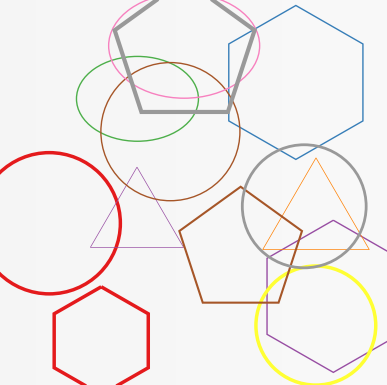[{"shape": "hexagon", "thickness": 2.5, "radius": 0.7, "center": [0.261, 0.115]}, {"shape": "circle", "thickness": 2.5, "radius": 0.92, "center": [0.127, 0.42]}, {"shape": "hexagon", "thickness": 1, "radius": 1.0, "center": [0.763, 0.786]}, {"shape": "oval", "thickness": 1, "radius": 0.79, "center": [0.355, 0.743]}, {"shape": "triangle", "thickness": 0.5, "radius": 0.69, "center": [0.354, 0.427]}, {"shape": "hexagon", "thickness": 1, "radius": 0.99, "center": [0.86, 0.23]}, {"shape": "triangle", "thickness": 0.5, "radius": 0.79, "center": [0.815, 0.431]}, {"shape": "circle", "thickness": 2.5, "radius": 0.77, "center": [0.815, 0.154]}, {"shape": "pentagon", "thickness": 1.5, "radius": 0.83, "center": [0.621, 0.349]}, {"shape": "circle", "thickness": 1, "radius": 0.9, "center": [0.44, 0.658]}, {"shape": "oval", "thickness": 1, "radius": 0.97, "center": [0.475, 0.881]}, {"shape": "circle", "thickness": 2, "radius": 0.8, "center": [0.785, 0.464]}, {"shape": "pentagon", "thickness": 3, "radius": 0.95, "center": [0.476, 0.863]}]